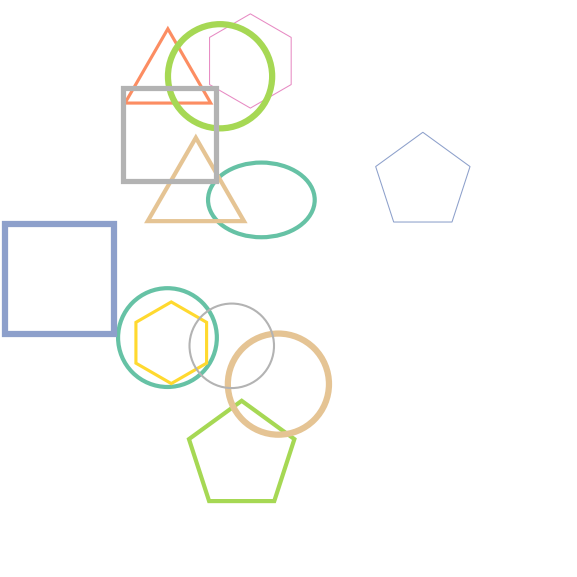[{"shape": "oval", "thickness": 2, "radius": 0.46, "center": [0.453, 0.653]}, {"shape": "circle", "thickness": 2, "radius": 0.43, "center": [0.29, 0.415]}, {"shape": "triangle", "thickness": 1.5, "radius": 0.43, "center": [0.291, 0.864]}, {"shape": "pentagon", "thickness": 0.5, "radius": 0.43, "center": [0.732, 0.684]}, {"shape": "square", "thickness": 3, "radius": 0.47, "center": [0.103, 0.516]}, {"shape": "hexagon", "thickness": 0.5, "radius": 0.41, "center": [0.434, 0.894]}, {"shape": "circle", "thickness": 3, "radius": 0.45, "center": [0.381, 0.867]}, {"shape": "pentagon", "thickness": 2, "radius": 0.48, "center": [0.418, 0.209]}, {"shape": "hexagon", "thickness": 1.5, "radius": 0.35, "center": [0.297, 0.406]}, {"shape": "circle", "thickness": 3, "radius": 0.44, "center": [0.482, 0.334]}, {"shape": "triangle", "thickness": 2, "radius": 0.48, "center": [0.339, 0.664]}, {"shape": "circle", "thickness": 1, "radius": 0.37, "center": [0.401, 0.4]}, {"shape": "square", "thickness": 2.5, "radius": 0.4, "center": [0.294, 0.766]}]